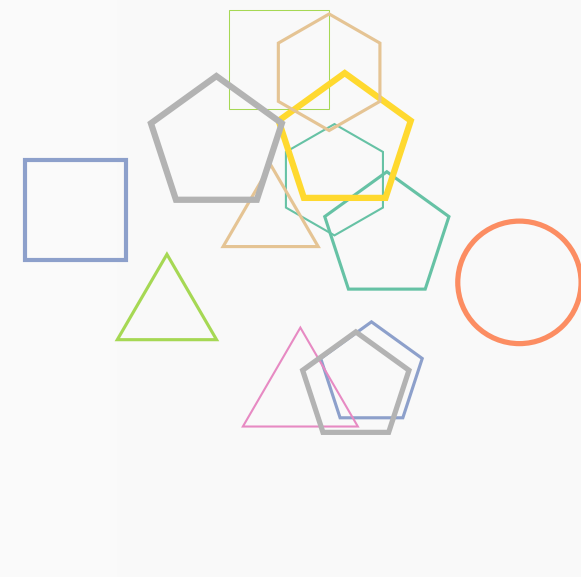[{"shape": "hexagon", "thickness": 1, "radius": 0.48, "center": [0.575, 0.688]}, {"shape": "pentagon", "thickness": 1.5, "radius": 0.56, "center": [0.666, 0.589]}, {"shape": "circle", "thickness": 2.5, "radius": 0.53, "center": [0.894, 0.51]}, {"shape": "square", "thickness": 2, "radius": 0.43, "center": [0.131, 0.635]}, {"shape": "pentagon", "thickness": 1.5, "radius": 0.46, "center": [0.639, 0.35]}, {"shape": "triangle", "thickness": 1, "radius": 0.57, "center": [0.517, 0.318]}, {"shape": "square", "thickness": 0.5, "radius": 0.43, "center": [0.479, 0.896]}, {"shape": "triangle", "thickness": 1.5, "radius": 0.49, "center": [0.287, 0.46]}, {"shape": "pentagon", "thickness": 3, "radius": 0.6, "center": [0.593, 0.753]}, {"shape": "hexagon", "thickness": 1.5, "radius": 0.5, "center": [0.566, 0.874]}, {"shape": "triangle", "thickness": 1.5, "radius": 0.47, "center": [0.466, 0.619]}, {"shape": "pentagon", "thickness": 3, "radius": 0.59, "center": [0.372, 0.749]}, {"shape": "pentagon", "thickness": 2.5, "radius": 0.48, "center": [0.612, 0.328]}]